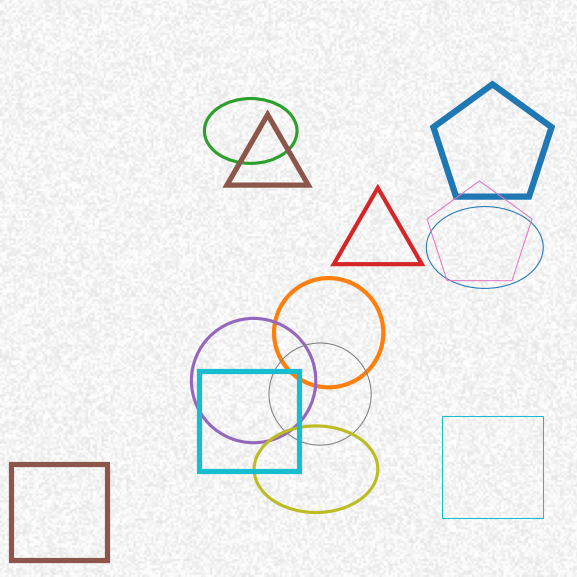[{"shape": "pentagon", "thickness": 3, "radius": 0.54, "center": [0.853, 0.746]}, {"shape": "oval", "thickness": 0.5, "radius": 0.51, "center": [0.839, 0.571]}, {"shape": "circle", "thickness": 2, "radius": 0.47, "center": [0.569, 0.423]}, {"shape": "oval", "thickness": 1.5, "radius": 0.4, "center": [0.434, 0.772]}, {"shape": "triangle", "thickness": 2, "radius": 0.44, "center": [0.654, 0.586]}, {"shape": "circle", "thickness": 1.5, "radius": 0.54, "center": [0.439, 0.34]}, {"shape": "square", "thickness": 2.5, "radius": 0.42, "center": [0.102, 0.112]}, {"shape": "triangle", "thickness": 2.5, "radius": 0.41, "center": [0.463, 0.719]}, {"shape": "pentagon", "thickness": 0.5, "radius": 0.48, "center": [0.83, 0.59]}, {"shape": "circle", "thickness": 0.5, "radius": 0.44, "center": [0.554, 0.317]}, {"shape": "oval", "thickness": 1.5, "radius": 0.54, "center": [0.547, 0.187]}, {"shape": "square", "thickness": 2.5, "radius": 0.43, "center": [0.432, 0.27]}, {"shape": "square", "thickness": 0.5, "radius": 0.44, "center": [0.853, 0.191]}]